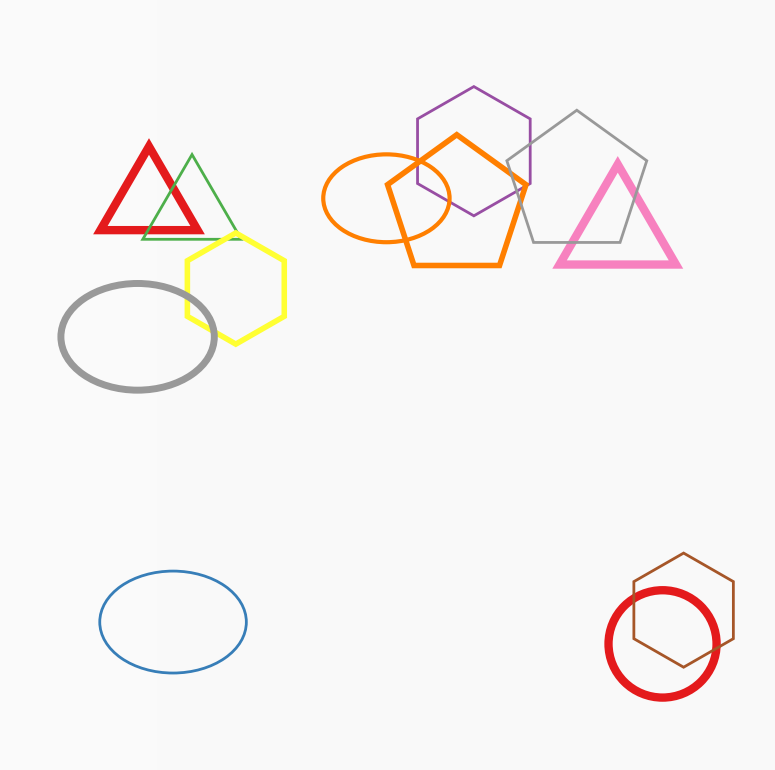[{"shape": "triangle", "thickness": 3, "radius": 0.36, "center": [0.192, 0.737]}, {"shape": "circle", "thickness": 3, "radius": 0.35, "center": [0.855, 0.164]}, {"shape": "oval", "thickness": 1, "radius": 0.47, "center": [0.223, 0.192]}, {"shape": "triangle", "thickness": 1, "radius": 0.37, "center": [0.248, 0.726]}, {"shape": "hexagon", "thickness": 1, "radius": 0.42, "center": [0.611, 0.804]}, {"shape": "oval", "thickness": 1.5, "radius": 0.41, "center": [0.499, 0.742]}, {"shape": "pentagon", "thickness": 2, "radius": 0.47, "center": [0.589, 0.731]}, {"shape": "hexagon", "thickness": 2, "radius": 0.36, "center": [0.304, 0.625]}, {"shape": "hexagon", "thickness": 1, "radius": 0.37, "center": [0.882, 0.208]}, {"shape": "triangle", "thickness": 3, "radius": 0.43, "center": [0.797, 0.7]}, {"shape": "oval", "thickness": 2.5, "radius": 0.49, "center": [0.178, 0.563]}, {"shape": "pentagon", "thickness": 1, "radius": 0.47, "center": [0.744, 0.762]}]